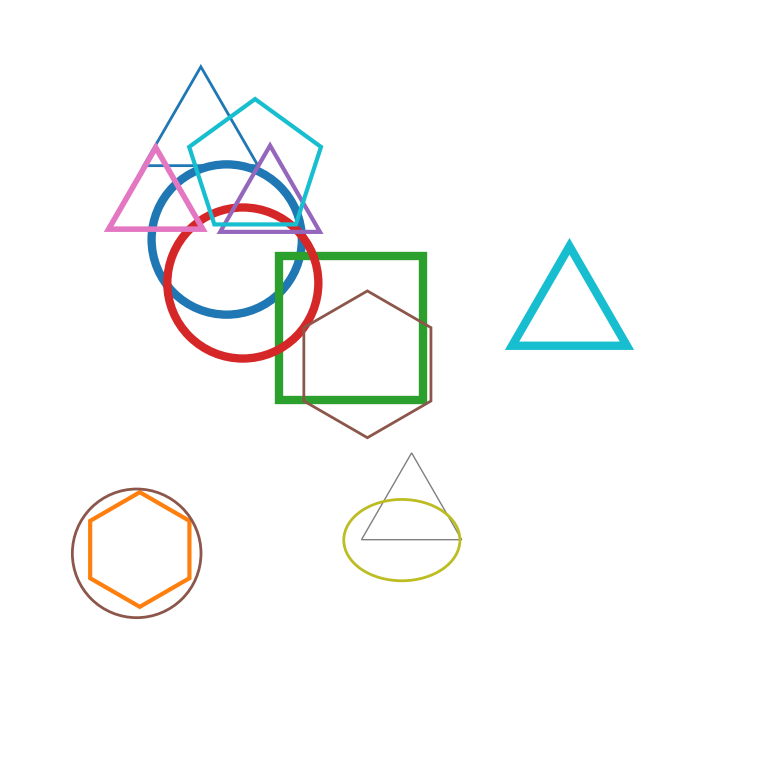[{"shape": "circle", "thickness": 3, "radius": 0.49, "center": [0.294, 0.689]}, {"shape": "triangle", "thickness": 1, "radius": 0.43, "center": [0.261, 0.828]}, {"shape": "hexagon", "thickness": 1.5, "radius": 0.37, "center": [0.182, 0.286]}, {"shape": "square", "thickness": 3, "radius": 0.47, "center": [0.456, 0.574]}, {"shape": "circle", "thickness": 3, "radius": 0.49, "center": [0.315, 0.632]}, {"shape": "triangle", "thickness": 1.5, "radius": 0.37, "center": [0.351, 0.736]}, {"shape": "hexagon", "thickness": 1, "radius": 0.48, "center": [0.477, 0.527]}, {"shape": "circle", "thickness": 1, "radius": 0.42, "center": [0.177, 0.281]}, {"shape": "triangle", "thickness": 2, "radius": 0.35, "center": [0.202, 0.738]}, {"shape": "triangle", "thickness": 0.5, "radius": 0.38, "center": [0.535, 0.337]}, {"shape": "oval", "thickness": 1, "radius": 0.38, "center": [0.522, 0.299]}, {"shape": "triangle", "thickness": 3, "radius": 0.43, "center": [0.74, 0.594]}, {"shape": "pentagon", "thickness": 1.5, "radius": 0.45, "center": [0.331, 0.781]}]